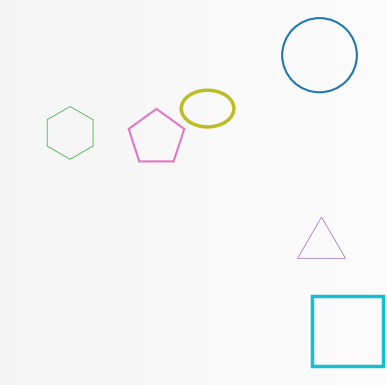[{"shape": "circle", "thickness": 1.5, "radius": 0.48, "center": [0.825, 0.857]}, {"shape": "hexagon", "thickness": 0.5, "radius": 0.34, "center": [0.181, 0.655]}, {"shape": "triangle", "thickness": 0.5, "radius": 0.36, "center": [0.83, 0.365]}, {"shape": "pentagon", "thickness": 1.5, "radius": 0.38, "center": [0.404, 0.642]}, {"shape": "oval", "thickness": 2.5, "radius": 0.34, "center": [0.536, 0.718]}, {"shape": "square", "thickness": 2.5, "radius": 0.46, "center": [0.897, 0.14]}]